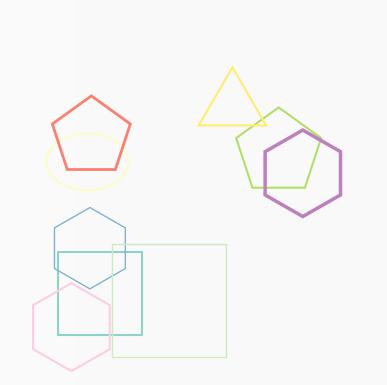[{"shape": "square", "thickness": 1.5, "radius": 0.54, "center": [0.259, 0.238]}, {"shape": "oval", "thickness": 1, "radius": 0.53, "center": [0.226, 0.58]}, {"shape": "pentagon", "thickness": 2, "radius": 0.53, "center": [0.236, 0.645]}, {"shape": "hexagon", "thickness": 1, "radius": 0.53, "center": [0.232, 0.355]}, {"shape": "pentagon", "thickness": 1.5, "radius": 0.58, "center": [0.719, 0.606]}, {"shape": "hexagon", "thickness": 1.5, "radius": 0.57, "center": [0.184, 0.15]}, {"shape": "hexagon", "thickness": 2.5, "radius": 0.56, "center": [0.781, 0.55]}, {"shape": "square", "thickness": 1, "radius": 0.73, "center": [0.436, 0.219]}, {"shape": "triangle", "thickness": 1.5, "radius": 0.5, "center": [0.6, 0.725]}]